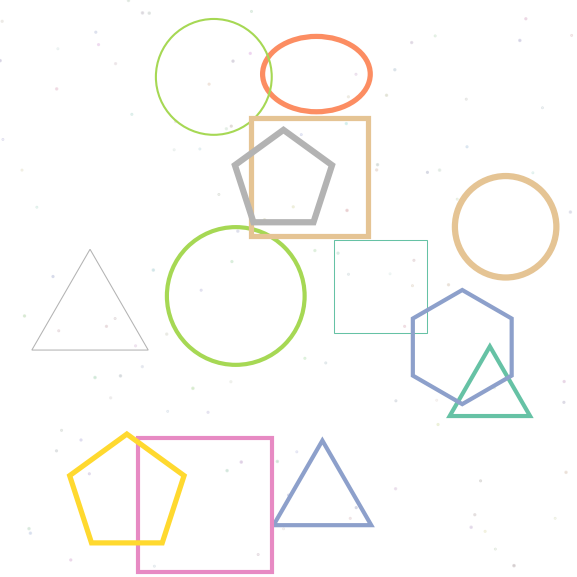[{"shape": "triangle", "thickness": 2, "radius": 0.4, "center": [0.848, 0.319]}, {"shape": "square", "thickness": 0.5, "radius": 0.4, "center": [0.658, 0.503]}, {"shape": "oval", "thickness": 2.5, "radius": 0.47, "center": [0.548, 0.871]}, {"shape": "hexagon", "thickness": 2, "radius": 0.49, "center": [0.8, 0.398]}, {"shape": "triangle", "thickness": 2, "radius": 0.49, "center": [0.558, 0.139]}, {"shape": "square", "thickness": 2, "radius": 0.58, "center": [0.355, 0.124]}, {"shape": "circle", "thickness": 1, "radius": 0.5, "center": [0.37, 0.866]}, {"shape": "circle", "thickness": 2, "radius": 0.6, "center": [0.408, 0.487]}, {"shape": "pentagon", "thickness": 2.5, "radius": 0.52, "center": [0.22, 0.143]}, {"shape": "circle", "thickness": 3, "radius": 0.44, "center": [0.876, 0.606]}, {"shape": "square", "thickness": 2.5, "radius": 0.51, "center": [0.536, 0.693]}, {"shape": "pentagon", "thickness": 3, "radius": 0.44, "center": [0.491, 0.686]}, {"shape": "triangle", "thickness": 0.5, "radius": 0.58, "center": [0.156, 0.451]}]